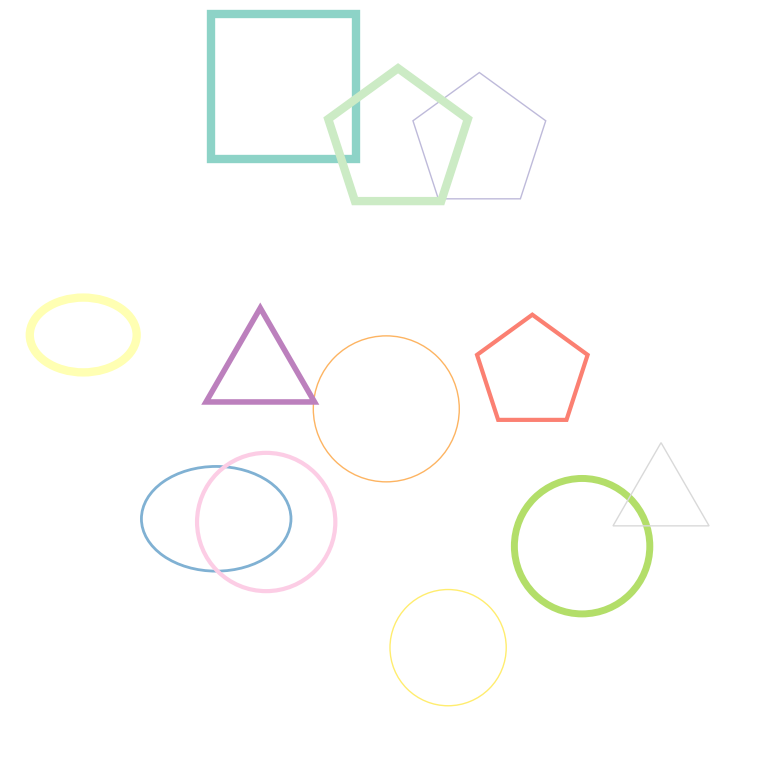[{"shape": "square", "thickness": 3, "radius": 0.47, "center": [0.368, 0.888]}, {"shape": "oval", "thickness": 3, "radius": 0.35, "center": [0.108, 0.565]}, {"shape": "pentagon", "thickness": 0.5, "radius": 0.45, "center": [0.623, 0.815]}, {"shape": "pentagon", "thickness": 1.5, "radius": 0.38, "center": [0.691, 0.516]}, {"shape": "oval", "thickness": 1, "radius": 0.49, "center": [0.281, 0.326]}, {"shape": "circle", "thickness": 0.5, "radius": 0.47, "center": [0.502, 0.469]}, {"shape": "circle", "thickness": 2.5, "radius": 0.44, "center": [0.756, 0.291]}, {"shape": "circle", "thickness": 1.5, "radius": 0.45, "center": [0.346, 0.322]}, {"shape": "triangle", "thickness": 0.5, "radius": 0.36, "center": [0.858, 0.353]}, {"shape": "triangle", "thickness": 2, "radius": 0.41, "center": [0.338, 0.519]}, {"shape": "pentagon", "thickness": 3, "radius": 0.48, "center": [0.517, 0.816]}, {"shape": "circle", "thickness": 0.5, "radius": 0.38, "center": [0.582, 0.159]}]